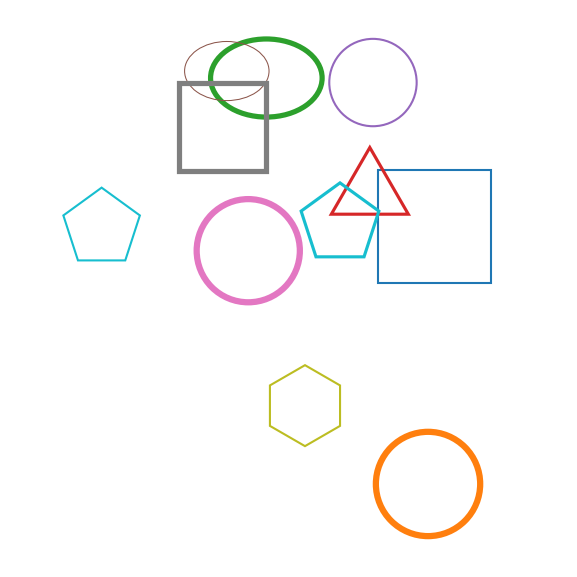[{"shape": "square", "thickness": 1, "radius": 0.49, "center": [0.752, 0.607]}, {"shape": "circle", "thickness": 3, "radius": 0.45, "center": [0.741, 0.161]}, {"shape": "oval", "thickness": 2.5, "radius": 0.48, "center": [0.461, 0.864]}, {"shape": "triangle", "thickness": 1.5, "radius": 0.38, "center": [0.64, 0.667]}, {"shape": "circle", "thickness": 1, "radius": 0.38, "center": [0.646, 0.856]}, {"shape": "oval", "thickness": 0.5, "radius": 0.37, "center": [0.393, 0.876]}, {"shape": "circle", "thickness": 3, "radius": 0.45, "center": [0.43, 0.565]}, {"shape": "square", "thickness": 2.5, "radius": 0.38, "center": [0.386, 0.779]}, {"shape": "hexagon", "thickness": 1, "radius": 0.35, "center": [0.528, 0.297]}, {"shape": "pentagon", "thickness": 1.5, "radius": 0.35, "center": [0.589, 0.612]}, {"shape": "pentagon", "thickness": 1, "radius": 0.35, "center": [0.176, 0.605]}]